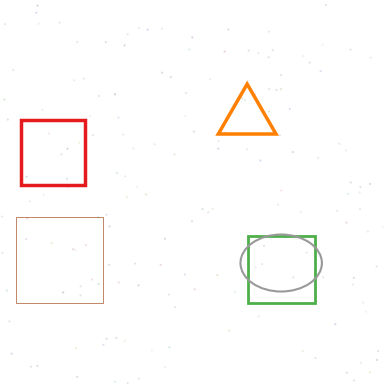[{"shape": "square", "thickness": 2.5, "radius": 0.42, "center": [0.138, 0.604]}, {"shape": "square", "thickness": 2, "radius": 0.44, "center": [0.732, 0.299]}, {"shape": "triangle", "thickness": 2.5, "radius": 0.43, "center": [0.642, 0.695]}, {"shape": "square", "thickness": 0.5, "radius": 0.56, "center": [0.154, 0.325]}, {"shape": "oval", "thickness": 1.5, "radius": 0.53, "center": [0.73, 0.317]}]